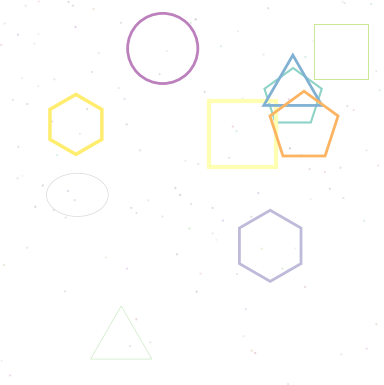[{"shape": "pentagon", "thickness": 1.5, "radius": 0.39, "center": [0.761, 0.745]}, {"shape": "square", "thickness": 3, "radius": 0.43, "center": [0.631, 0.652]}, {"shape": "hexagon", "thickness": 2, "radius": 0.46, "center": [0.702, 0.362]}, {"shape": "triangle", "thickness": 2, "radius": 0.44, "center": [0.761, 0.77]}, {"shape": "pentagon", "thickness": 2, "radius": 0.46, "center": [0.79, 0.67]}, {"shape": "square", "thickness": 0.5, "radius": 0.35, "center": [0.886, 0.866]}, {"shape": "oval", "thickness": 0.5, "radius": 0.4, "center": [0.201, 0.494]}, {"shape": "circle", "thickness": 2, "radius": 0.46, "center": [0.423, 0.874]}, {"shape": "triangle", "thickness": 0.5, "radius": 0.46, "center": [0.315, 0.113]}, {"shape": "hexagon", "thickness": 2.5, "radius": 0.39, "center": [0.197, 0.677]}]